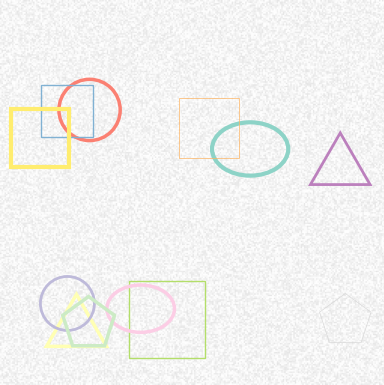[{"shape": "oval", "thickness": 3, "radius": 0.49, "center": [0.65, 0.613]}, {"shape": "triangle", "thickness": 2.5, "radius": 0.45, "center": [0.199, 0.145]}, {"shape": "circle", "thickness": 2, "radius": 0.35, "center": [0.175, 0.212]}, {"shape": "circle", "thickness": 2.5, "radius": 0.4, "center": [0.233, 0.714]}, {"shape": "square", "thickness": 1, "radius": 0.34, "center": [0.174, 0.712]}, {"shape": "square", "thickness": 0.5, "radius": 0.39, "center": [0.543, 0.668]}, {"shape": "square", "thickness": 1, "radius": 0.5, "center": [0.433, 0.171]}, {"shape": "oval", "thickness": 2.5, "radius": 0.44, "center": [0.365, 0.198]}, {"shape": "pentagon", "thickness": 0.5, "radius": 0.35, "center": [0.897, 0.167]}, {"shape": "triangle", "thickness": 2, "radius": 0.45, "center": [0.884, 0.565]}, {"shape": "pentagon", "thickness": 2.5, "radius": 0.35, "center": [0.23, 0.159]}, {"shape": "square", "thickness": 3, "radius": 0.38, "center": [0.104, 0.642]}]